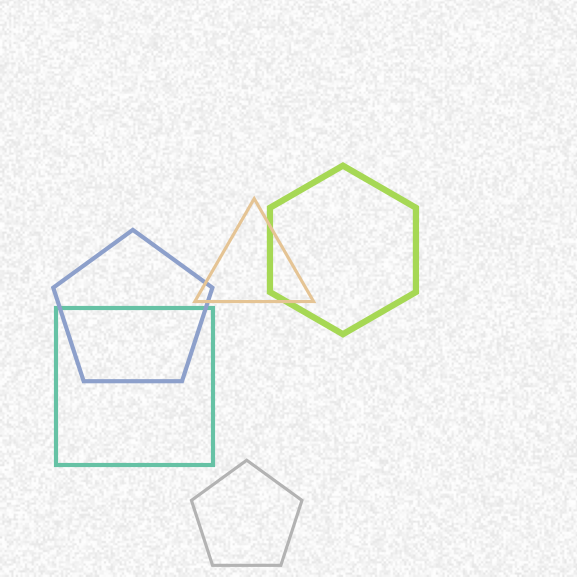[{"shape": "square", "thickness": 2, "radius": 0.68, "center": [0.233, 0.33]}, {"shape": "pentagon", "thickness": 2, "radius": 0.72, "center": [0.23, 0.456]}, {"shape": "hexagon", "thickness": 3, "radius": 0.73, "center": [0.594, 0.566]}, {"shape": "triangle", "thickness": 1.5, "radius": 0.59, "center": [0.44, 0.536]}, {"shape": "pentagon", "thickness": 1.5, "radius": 0.5, "center": [0.427, 0.102]}]